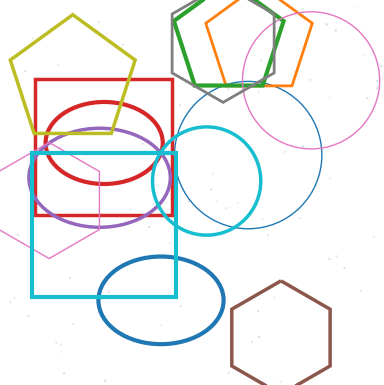[{"shape": "circle", "thickness": 1, "radius": 0.96, "center": [0.645, 0.597]}, {"shape": "oval", "thickness": 3, "radius": 0.81, "center": [0.418, 0.22]}, {"shape": "pentagon", "thickness": 2, "radius": 0.73, "center": [0.673, 0.895]}, {"shape": "pentagon", "thickness": 3, "radius": 0.75, "center": [0.594, 0.899]}, {"shape": "square", "thickness": 2.5, "radius": 0.89, "center": [0.269, 0.619]}, {"shape": "oval", "thickness": 3, "radius": 0.76, "center": [0.271, 0.629]}, {"shape": "oval", "thickness": 2.5, "radius": 0.92, "center": [0.259, 0.538]}, {"shape": "hexagon", "thickness": 2.5, "radius": 0.74, "center": [0.73, 0.123]}, {"shape": "circle", "thickness": 1, "radius": 0.89, "center": [0.808, 0.791]}, {"shape": "hexagon", "thickness": 1, "radius": 0.75, "center": [0.128, 0.479]}, {"shape": "hexagon", "thickness": 2, "radius": 0.77, "center": [0.58, 0.887]}, {"shape": "pentagon", "thickness": 2.5, "radius": 0.85, "center": [0.189, 0.791]}, {"shape": "circle", "thickness": 2.5, "radius": 0.7, "center": [0.537, 0.53]}, {"shape": "square", "thickness": 3, "radius": 0.94, "center": [0.269, 0.416]}]